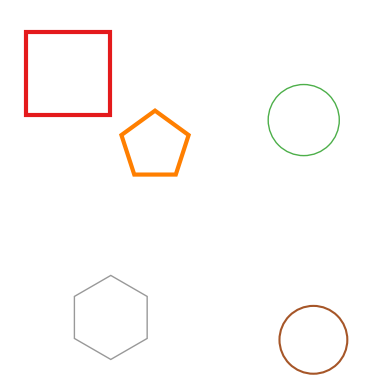[{"shape": "square", "thickness": 3, "radius": 0.54, "center": [0.176, 0.809]}, {"shape": "circle", "thickness": 1, "radius": 0.46, "center": [0.789, 0.688]}, {"shape": "pentagon", "thickness": 3, "radius": 0.46, "center": [0.403, 0.621]}, {"shape": "circle", "thickness": 1.5, "radius": 0.44, "center": [0.814, 0.117]}, {"shape": "hexagon", "thickness": 1, "radius": 0.55, "center": [0.288, 0.175]}]